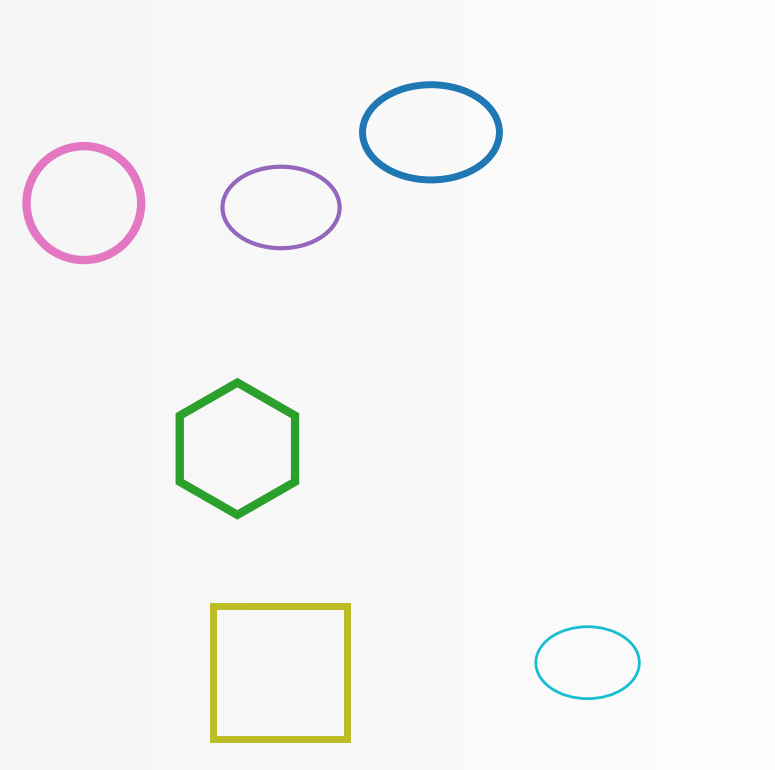[{"shape": "oval", "thickness": 2.5, "radius": 0.44, "center": [0.556, 0.828]}, {"shape": "hexagon", "thickness": 3, "radius": 0.43, "center": [0.306, 0.417]}, {"shape": "oval", "thickness": 1.5, "radius": 0.38, "center": [0.363, 0.731]}, {"shape": "circle", "thickness": 3, "radius": 0.37, "center": [0.108, 0.736]}, {"shape": "square", "thickness": 2.5, "radius": 0.43, "center": [0.362, 0.126]}, {"shape": "oval", "thickness": 1, "radius": 0.33, "center": [0.758, 0.139]}]